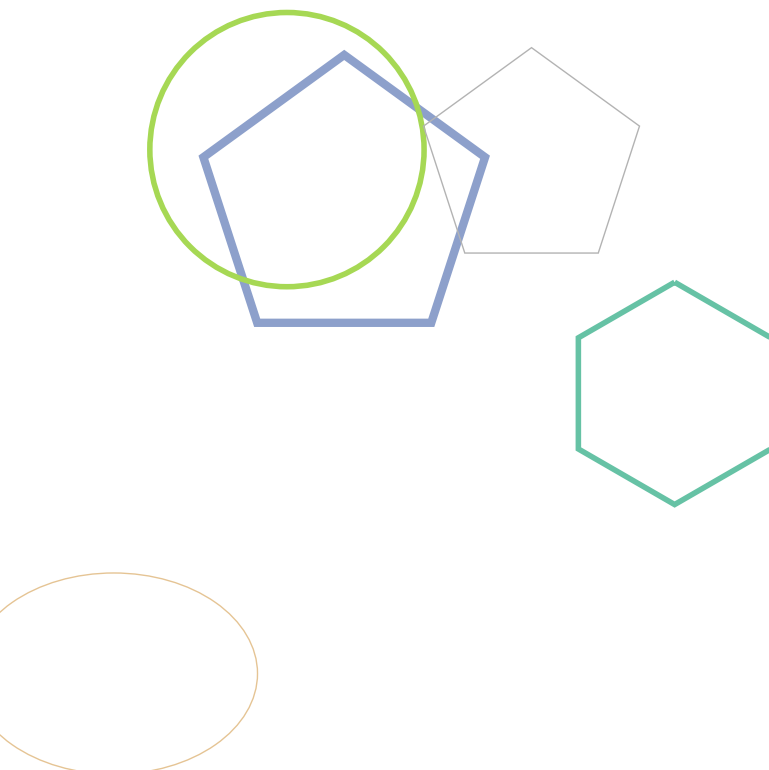[{"shape": "hexagon", "thickness": 2, "radius": 0.72, "center": [0.876, 0.489]}, {"shape": "pentagon", "thickness": 3, "radius": 0.96, "center": [0.447, 0.736]}, {"shape": "circle", "thickness": 2, "radius": 0.89, "center": [0.373, 0.806]}, {"shape": "oval", "thickness": 0.5, "radius": 0.93, "center": [0.148, 0.125]}, {"shape": "pentagon", "thickness": 0.5, "radius": 0.74, "center": [0.69, 0.791]}]